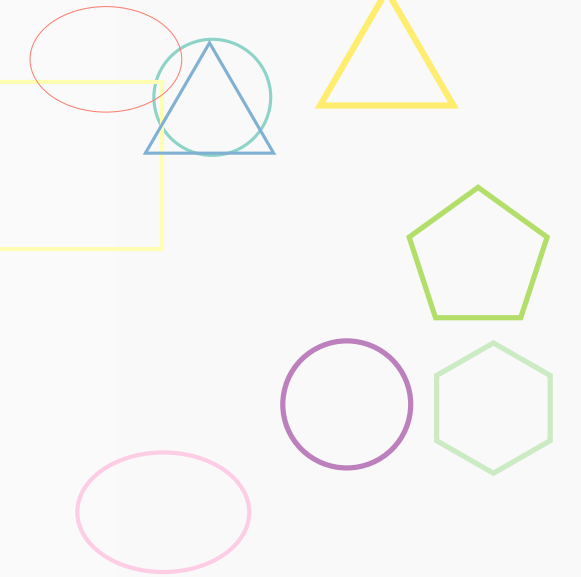[{"shape": "circle", "thickness": 1.5, "radius": 0.5, "center": [0.365, 0.831]}, {"shape": "square", "thickness": 2, "radius": 0.72, "center": [0.133, 0.713]}, {"shape": "oval", "thickness": 0.5, "radius": 0.65, "center": [0.182, 0.896]}, {"shape": "triangle", "thickness": 1.5, "radius": 0.64, "center": [0.36, 0.798]}, {"shape": "pentagon", "thickness": 2.5, "radius": 0.62, "center": [0.823, 0.55]}, {"shape": "oval", "thickness": 2, "radius": 0.74, "center": [0.281, 0.112]}, {"shape": "circle", "thickness": 2.5, "radius": 0.55, "center": [0.597, 0.299]}, {"shape": "hexagon", "thickness": 2.5, "radius": 0.56, "center": [0.849, 0.293]}, {"shape": "triangle", "thickness": 3, "radius": 0.66, "center": [0.665, 0.883]}]